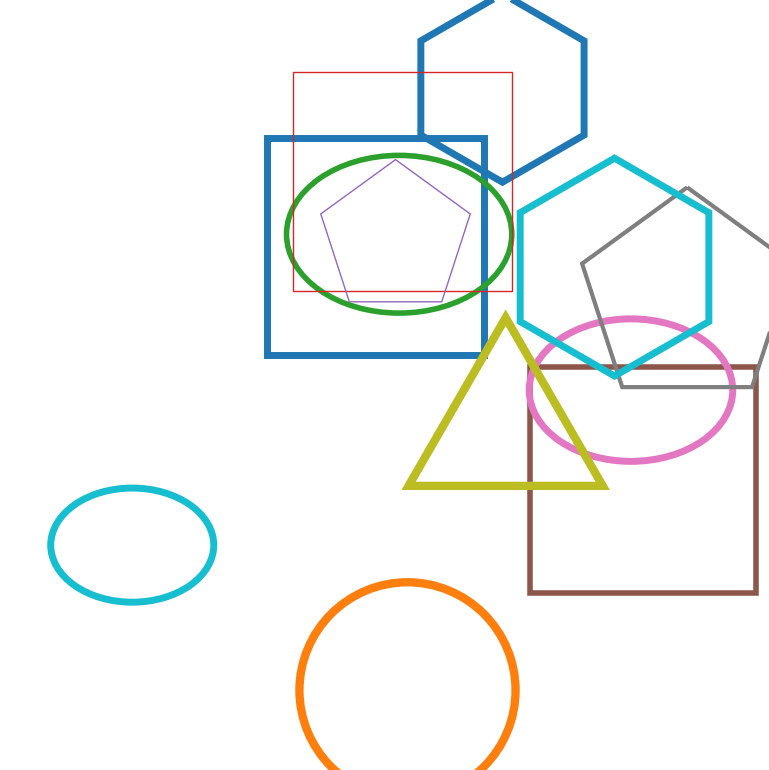[{"shape": "square", "thickness": 2.5, "radius": 0.71, "center": [0.488, 0.68]}, {"shape": "hexagon", "thickness": 2.5, "radius": 0.61, "center": [0.653, 0.886]}, {"shape": "circle", "thickness": 3, "radius": 0.7, "center": [0.529, 0.104]}, {"shape": "oval", "thickness": 2, "radius": 0.73, "center": [0.518, 0.696]}, {"shape": "square", "thickness": 0.5, "radius": 0.71, "center": [0.523, 0.765]}, {"shape": "pentagon", "thickness": 0.5, "radius": 0.51, "center": [0.514, 0.691]}, {"shape": "square", "thickness": 2, "radius": 0.73, "center": [0.835, 0.377]}, {"shape": "oval", "thickness": 2.5, "radius": 0.66, "center": [0.819, 0.493]}, {"shape": "pentagon", "thickness": 1.5, "radius": 0.72, "center": [0.892, 0.613]}, {"shape": "triangle", "thickness": 3, "radius": 0.73, "center": [0.657, 0.442]}, {"shape": "hexagon", "thickness": 2.5, "radius": 0.71, "center": [0.798, 0.653]}, {"shape": "oval", "thickness": 2.5, "radius": 0.53, "center": [0.172, 0.292]}]